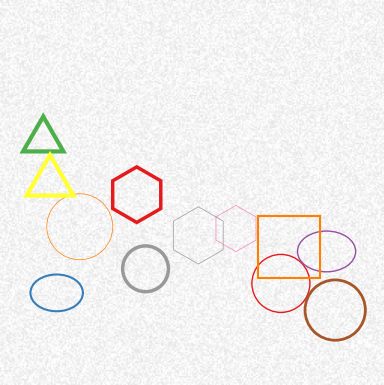[{"shape": "hexagon", "thickness": 2.5, "radius": 0.36, "center": [0.355, 0.494]}, {"shape": "circle", "thickness": 1, "radius": 0.38, "center": [0.73, 0.264]}, {"shape": "oval", "thickness": 1.5, "radius": 0.34, "center": [0.147, 0.239]}, {"shape": "triangle", "thickness": 3, "radius": 0.3, "center": [0.112, 0.637]}, {"shape": "oval", "thickness": 1, "radius": 0.38, "center": [0.848, 0.347]}, {"shape": "square", "thickness": 1.5, "radius": 0.4, "center": [0.749, 0.358]}, {"shape": "circle", "thickness": 0.5, "radius": 0.43, "center": [0.207, 0.411]}, {"shape": "triangle", "thickness": 3, "radius": 0.35, "center": [0.13, 0.527]}, {"shape": "circle", "thickness": 2, "radius": 0.39, "center": [0.871, 0.195]}, {"shape": "hexagon", "thickness": 0.5, "radius": 0.3, "center": [0.613, 0.406]}, {"shape": "hexagon", "thickness": 0.5, "radius": 0.37, "center": [0.515, 0.389]}, {"shape": "circle", "thickness": 2.5, "radius": 0.3, "center": [0.378, 0.302]}]